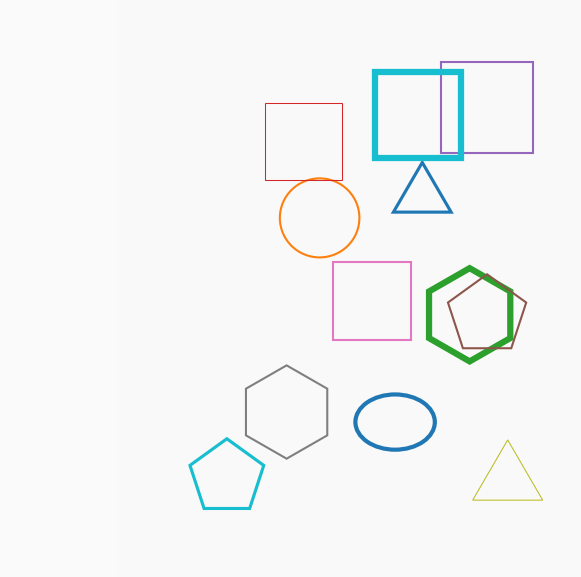[{"shape": "oval", "thickness": 2, "radius": 0.34, "center": [0.68, 0.268]}, {"shape": "triangle", "thickness": 1.5, "radius": 0.29, "center": [0.726, 0.66]}, {"shape": "circle", "thickness": 1, "radius": 0.34, "center": [0.55, 0.622]}, {"shape": "hexagon", "thickness": 3, "radius": 0.4, "center": [0.808, 0.454]}, {"shape": "square", "thickness": 0.5, "radius": 0.33, "center": [0.522, 0.754]}, {"shape": "square", "thickness": 1, "radius": 0.39, "center": [0.838, 0.813]}, {"shape": "pentagon", "thickness": 1, "radius": 0.35, "center": [0.838, 0.453]}, {"shape": "square", "thickness": 1, "radius": 0.34, "center": [0.64, 0.477]}, {"shape": "hexagon", "thickness": 1, "radius": 0.4, "center": [0.493, 0.286]}, {"shape": "triangle", "thickness": 0.5, "radius": 0.35, "center": [0.873, 0.168]}, {"shape": "square", "thickness": 3, "radius": 0.37, "center": [0.719, 0.799]}, {"shape": "pentagon", "thickness": 1.5, "radius": 0.33, "center": [0.39, 0.173]}]